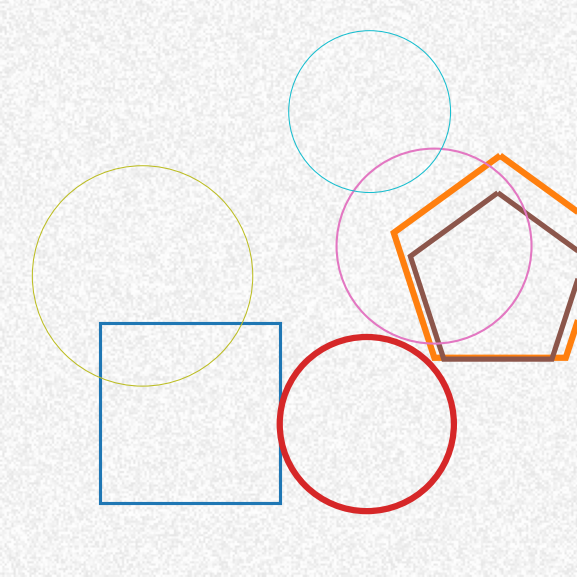[{"shape": "square", "thickness": 1.5, "radius": 0.78, "center": [0.33, 0.284]}, {"shape": "pentagon", "thickness": 3, "radius": 0.97, "center": [0.866, 0.536]}, {"shape": "circle", "thickness": 3, "radius": 0.75, "center": [0.635, 0.265]}, {"shape": "pentagon", "thickness": 2.5, "radius": 0.8, "center": [0.862, 0.506]}, {"shape": "circle", "thickness": 1, "radius": 0.84, "center": [0.752, 0.573]}, {"shape": "circle", "thickness": 0.5, "radius": 0.95, "center": [0.247, 0.521]}, {"shape": "circle", "thickness": 0.5, "radius": 0.7, "center": [0.64, 0.806]}]